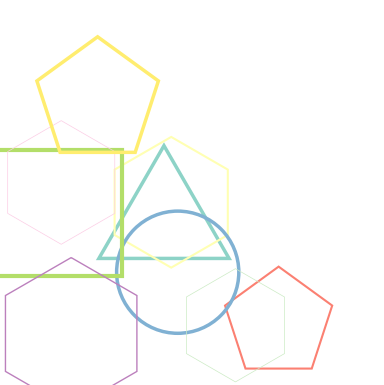[{"shape": "triangle", "thickness": 2.5, "radius": 0.98, "center": [0.426, 0.426]}, {"shape": "hexagon", "thickness": 1.5, "radius": 0.85, "center": [0.445, 0.475]}, {"shape": "pentagon", "thickness": 1.5, "radius": 0.73, "center": [0.724, 0.161]}, {"shape": "circle", "thickness": 2.5, "radius": 0.79, "center": [0.462, 0.293]}, {"shape": "square", "thickness": 3, "radius": 0.82, "center": [0.154, 0.447]}, {"shape": "hexagon", "thickness": 0.5, "radius": 0.8, "center": [0.159, 0.526]}, {"shape": "hexagon", "thickness": 1, "radius": 0.99, "center": [0.185, 0.134]}, {"shape": "hexagon", "thickness": 0.5, "radius": 0.74, "center": [0.612, 0.155]}, {"shape": "pentagon", "thickness": 2.5, "radius": 0.83, "center": [0.254, 0.739]}]